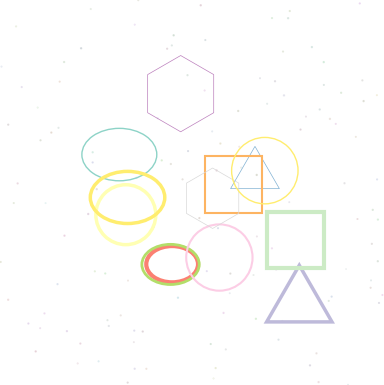[{"shape": "oval", "thickness": 1, "radius": 0.49, "center": [0.31, 0.599]}, {"shape": "circle", "thickness": 2.5, "radius": 0.39, "center": [0.327, 0.442]}, {"shape": "triangle", "thickness": 2.5, "radius": 0.49, "center": [0.777, 0.213]}, {"shape": "oval", "thickness": 3, "radius": 0.34, "center": [0.447, 0.314]}, {"shape": "triangle", "thickness": 0.5, "radius": 0.37, "center": [0.662, 0.547]}, {"shape": "square", "thickness": 1.5, "radius": 0.37, "center": [0.607, 0.521]}, {"shape": "oval", "thickness": 2, "radius": 0.37, "center": [0.443, 0.313]}, {"shape": "circle", "thickness": 1.5, "radius": 0.43, "center": [0.57, 0.331]}, {"shape": "hexagon", "thickness": 0.5, "radius": 0.39, "center": [0.552, 0.485]}, {"shape": "hexagon", "thickness": 0.5, "radius": 0.5, "center": [0.469, 0.757]}, {"shape": "square", "thickness": 3, "radius": 0.37, "center": [0.767, 0.377]}, {"shape": "circle", "thickness": 1, "radius": 0.43, "center": [0.688, 0.557]}, {"shape": "oval", "thickness": 2.5, "radius": 0.48, "center": [0.331, 0.487]}]